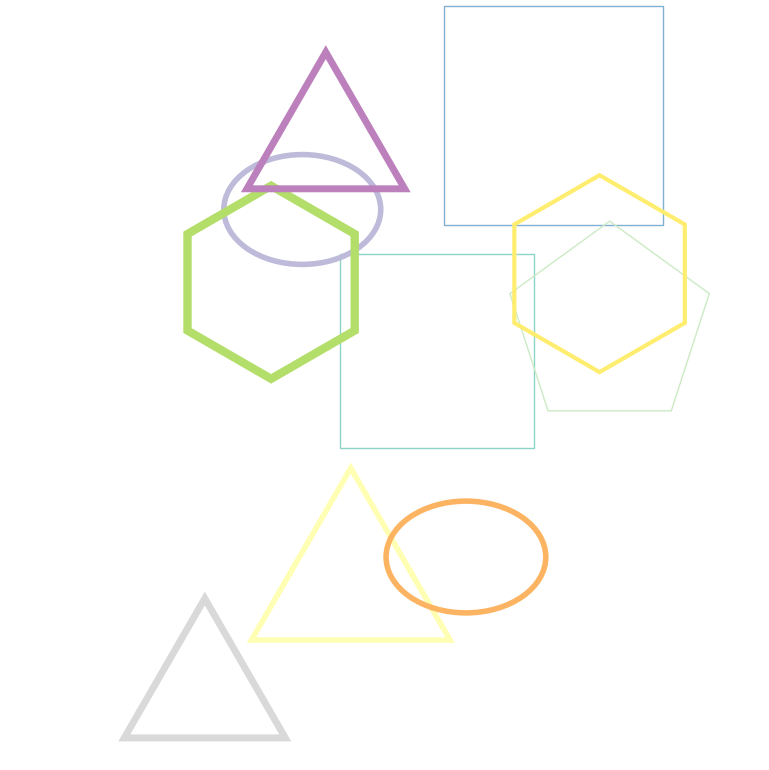[{"shape": "square", "thickness": 0.5, "radius": 0.63, "center": [0.567, 0.544]}, {"shape": "triangle", "thickness": 2, "radius": 0.74, "center": [0.456, 0.243]}, {"shape": "oval", "thickness": 2, "radius": 0.51, "center": [0.393, 0.728]}, {"shape": "square", "thickness": 0.5, "radius": 0.71, "center": [0.719, 0.85]}, {"shape": "oval", "thickness": 2, "radius": 0.52, "center": [0.605, 0.277]}, {"shape": "hexagon", "thickness": 3, "radius": 0.63, "center": [0.352, 0.633]}, {"shape": "triangle", "thickness": 2.5, "radius": 0.6, "center": [0.266, 0.102]}, {"shape": "triangle", "thickness": 2.5, "radius": 0.59, "center": [0.423, 0.814]}, {"shape": "pentagon", "thickness": 0.5, "radius": 0.68, "center": [0.792, 0.577]}, {"shape": "hexagon", "thickness": 1.5, "radius": 0.64, "center": [0.779, 0.645]}]